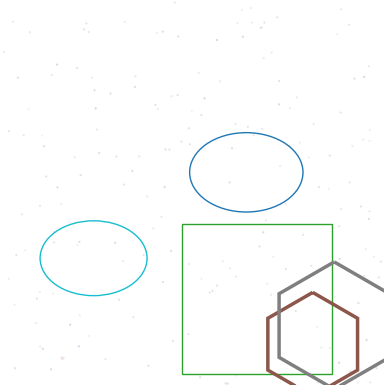[{"shape": "oval", "thickness": 1, "radius": 0.74, "center": [0.64, 0.552]}, {"shape": "square", "thickness": 1, "radius": 0.98, "center": [0.668, 0.223]}, {"shape": "hexagon", "thickness": 2.5, "radius": 0.67, "center": [0.812, 0.106]}, {"shape": "hexagon", "thickness": 2.5, "radius": 0.83, "center": [0.868, 0.154]}, {"shape": "oval", "thickness": 1, "radius": 0.69, "center": [0.243, 0.329]}]